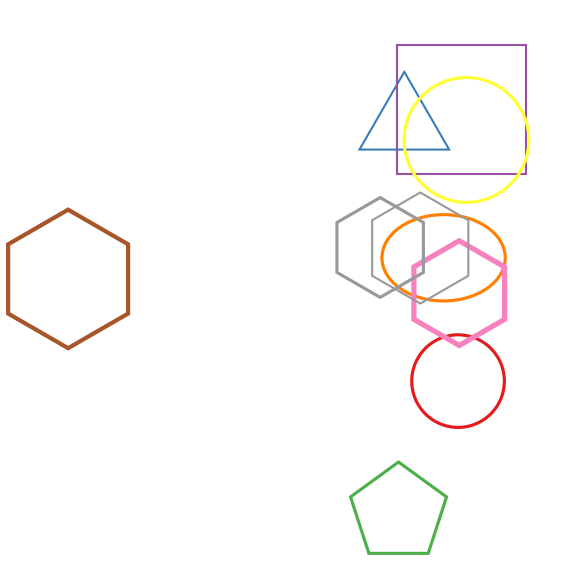[{"shape": "circle", "thickness": 1.5, "radius": 0.4, "center": [0.793, 0.339]}, {"shape": "triangle", "thickness": 1, "radius": 0.45, "center": [0.7, 0.785]}, {"shape": "pentagon", "thickness": 1.5, "radius": 0.44, "center": [0.69, 0.112]}, {"shape": "square", "thickness": 1, "radius": 0.56, "center": [0.799, 0.81]}, {"shape": "oval", "thickness": 1.5, "radius": 0.53, "center": [0.768, 0.553]}, {"shape": "circle", "thickness": 1.5, "radius": 0.54, "center": [0.808, 0.757]}, {"shape": "hexagon", "thickness": 2, "radius": 0.6, "center": [0.118, 0.516]}, {"shape": "hexagon", "thickness": 2.5, "radius": 0.45, "center": [0.795, 0.492]}, {"shape": "hexagon", "thickness": 1.5, "radius": 0.43, "center": [0.658, 0.571]}, {"shape": "hexagon", "thickness": 1, "radius": 0.48, "center": [0.728, 0.57]}]